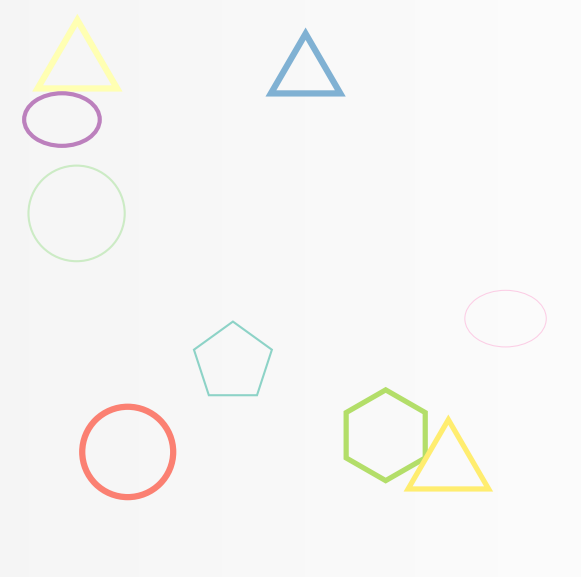[{"shape": "pentagon", "thickness": 1, "radius": 0.35, "center": [0.401, 0.372]}, {"shape": "triangle", "thickness": 3, "radius": 0.39, "center": [0.133, 0.885]}, {"shape": "circle", "thickness": 3, "radius": 0.39, "center": [0.22, 0.217]}, {"shape": "triangle", "thickness": 3, "radius": 0.34, "center": [0.526, 0.872]}, {"shape": "hexagon", "thickness": 2.5, "radius": 0.39, "center": [0.664, 0.245]}, {"shape": "oval", "thickness": 0.5, "radius": 0.35, "center": [0.87, 0.447]}, {"shape": "oval", "thickness": 2, "radius": 0.33, "center": [0.107, 0.792]}, {"shape": "circle", "thickness": 1, "radius": 0.41, "center": [0.132, 0.63]}, {"shape": "triangle", "thickness": 2.5, "radius": 0.4, "center": [0.771, 0.192]}]